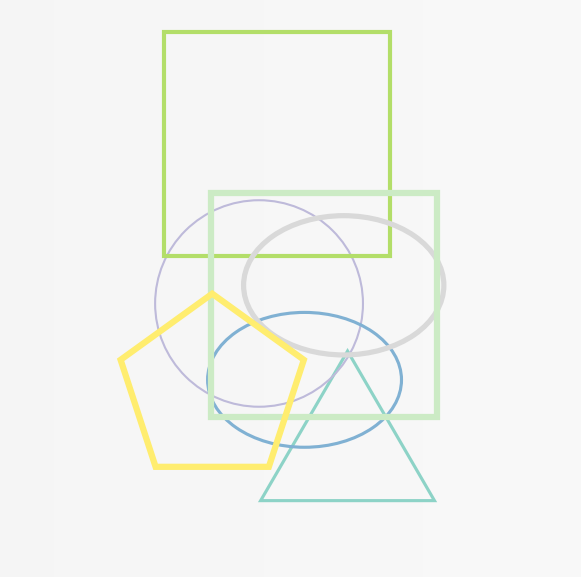[{"shape": "triangle", "thickness": 1.5, "radius": 0.86, "center": [0.598, 0.219]}, {"shape": "circle", "thickness": 1, "radius": 0.89, "center": [0.446, 0.474]}, {"shape": "oval", "thickness": 1.5, "radius": 0.83, "center": [0.524, 0.341]}, {"shape": "square", "thickness": 2, "radius": 0.97, "center": [0.477, 0.749]}, {"shape": "oval", "thickness": 2.5, "radius": 0.86, "center": [0.591, 0.505]}, {"shape": "square", "thickness": 3, "radius": 0.97, "center": [0.557, 0.471]}, {"shape": "pentagon", "thickness": 3, "radius": 0.83, "center": [0.365, 0.325]}]